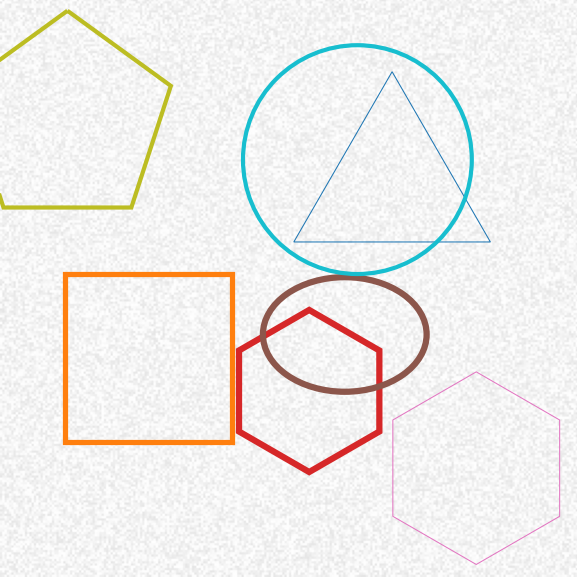[{"shape": "triangle", "thickness": 0.5, "radius": 0.98, "center": [0.679, 0.678]}, {"shape": "square", "thickness": 2.5, "radius": 0.72, "center": [0.258, 0.379]}, {"shape": "hexagon", "thickness": 3, "radius": 0.7, "center": [0.535, 0.322]}, {"shape": "oval", "thickness": 3, "radius": 0.71, "center": [0.597, 0.42]}, {"shape": "hexagon", "thickness": 0.5, "radius": 0.83, "center": [0.825, 0.188]}, {"shape": "pentagon", "thickness": 2, "radius": 0.94, "center": [0.117, 0.792]}, {"shape": "circle", "thickness": 2, "radius": 0.99, "center": [0.619, 0.723]}]